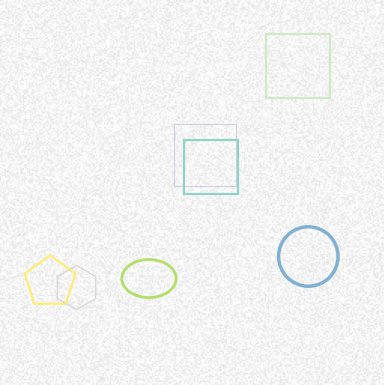[{"shape": "square", "thickness": 1.5, "radius": 0.35, "center": [0.548, 0.567]}, {"shape": "square", "thickness": 0.5, "radius": 0.4, "center": [0.533, 0.598]}, {"shape": "circle", "thickness": 2.5, "radius": 0.39, "center": [0.801, 0.334]}, {"shape": "oval", "thickness": 2, "radius": 0.35, "center": [0.387, 0.277]}, {"shape": "hexagon", "thickness": 1, "radius": 0.29, "center": [0.199, 0.253]}, {"shape": "square", "thickness": 1.5, "radius": 0.42, "center": [0.774, 0.829]}, {"shape": "pentagon", "thickness": 1.5, "radius": 0.35, "center": [0.13, 0.267]}]